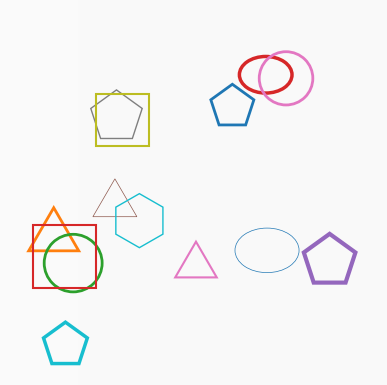[{"shape": "pentagon", "thickness": 2, "radius": 0.29, "center": [0.6, 0.723]}, {"shape": "oval", "thickness": 0.5, "radius": 0.41, "center": [0.689, 0.35]}, {"shape": "triangle", "thickness": 2, "radius": 0.37, "center": [0.139, 0.386]}, {"shape": "circle", "thickness": 2, "radius": 0.37, "center": [0.189, 0.317]}, {"shape": "oval", "thickness": 2.5, "radius": 0.34, "center": [0.686, 0.806]}, {"shape": "square", "thickness": 1.5, "radius": 0.41, "center": [0.167, 0.333]}, {"shape": "pentagon", "thickness": 3, "radius": 0.35, "center": [0.851, 0.323]}, {"shape": "triangle", "thickness": 0.5, "radius": 0.33, "center": [0.296, 0.47]}, {"shape": "triangle", "thickness": 1.5, "radius": 0.31, "center": [0.506, 0.31]}, {"shape": "circle", "thickness": 2, "radius": 0.35, "center": [0.738, 0.797]}, {"shape": "pentagon", "thickness": 1, "radius": 0.35, "center": [0.301, 0.697]}, {"shape": "square", "thickness": 1.5, "radius": 0.34, "center": [0.317, 0.688]}, {"shape": "pentagon", "thickness": 2.5, "radius": 0.3, "center": [0.169, 0.104]}, {"shape": "hexagon", "thickness": 1, "radius": 0.35, "center": [0.36, 0.427]}]